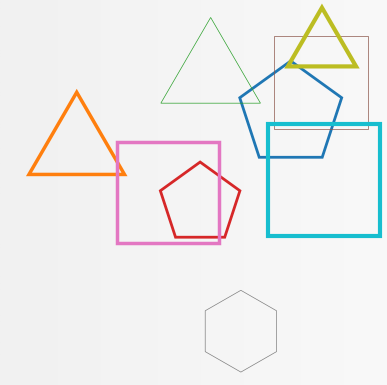[{"shape": "pentagon", "thickness": 2, "radius": 0.69, "center": [0.75, 0.703]}, {"shape": "triangle", "thickness": 2.5, "radius": 0.71, "center": [0.198, 0.618]}, {"shape": "triangle", "thickness": 0.5, "radius": 0.74, "center": [0.544, 0.806]}, {"shape": "pentagon", "thickness": 2, "radius": 0.54, "center": [0.516, 0.471]}, {"shape": "square", "thickness": 0.5, "radius": 0.6, "center": [0.828, 0.786]}, {"shape": "square", "thickness": 2.5, "radius": 0.66, "center": [0.434, 0.5]}, {"shape": "hexagon", "thickness": 0.5, "radius": 0.53, "center": [0.622, 0.14]}, {"shape": "triangle", "thickness": 3, "radius": 0.51, "center": [0.831, 0.878]}, {"shape": "square", "thickness": 3, "radius": 0.72, "center": [0.837, 0.532]}]